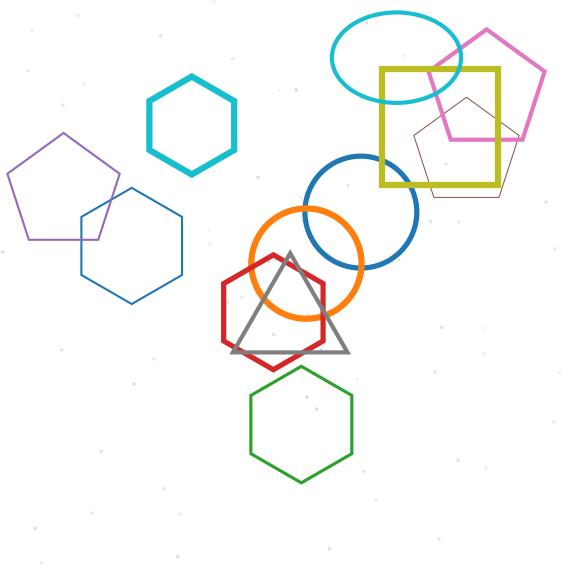[{"shape": "circle", "thickness": 2.5, "radius": 0.48, "center": [0.625, 0.632]}, {"shape": "hexagon", "thickness": 1, "radius": 0.5, "center": [0.228, 0.573]}, {"shape": "circle", "thickness": 3, "radius": 0.48, "center": [0.531, 0.543]}, {"shape": "hexagon", "thickness": 1.5, "radius": 0.5, "center": [0.522, 0.264]}, {"shape": "hexagon", "thickness": 2.5, "radius": 0.5, "center": [0.473, 0.458]}, {"shape": "pentagon", "thickness": 1, "radius": 0.51, "center": [0.11, 0.667]}, {"shape": "pentagon", "thickness": 0.5, "radius": 0.48, "center": [0.808, 0.735]}, {"shape": "pentagon", "thickness": 2, "radius": 0.53, "center": [0.843, 0.843]}, {"shape": "triangle", "thickness": 2, "radius": 0.57, "center": [0.503, 0.446]}, {"shape": "square", "thickness": 3, "radius": 0.5, "center": [0.762, 0.778]}, {"shape": "oval", "thickness": 2, "radius": 0.56, "center": [0.687, 0.899]}, {"shape": "hexagon", "thickness": 3, "radius": 0.42, "center": [0.332, 0.782]}]